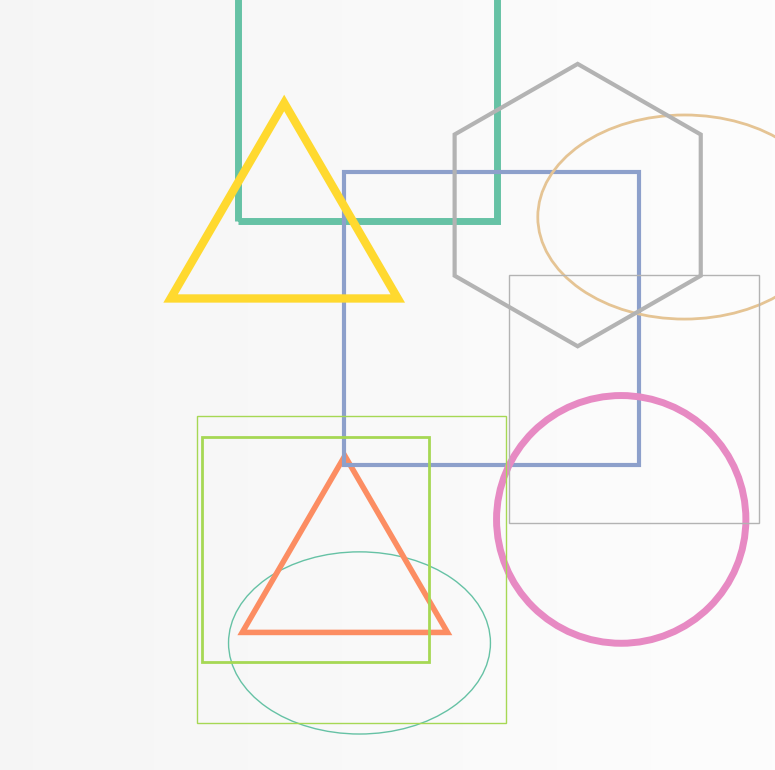[{"shape": "square", "thickness": 2.5, "radius": 0.84, "center": [0.475, 0.881]}, {"shape": "oval", "thickness": 0.5, "radius": 0.84, "center": [0.464, 0.165]}, {"shape": "triangle", "thickness": 2, "radius": 0.76, "center": [0.445, 0.255]}, {"shape": "square", "thickness": 1.5, "radius": 0.95, "center": [0.634, 0.586]}, {"shape": "circle", "thickness": 2.5, "radius": 0.8, "center": [0.802, 0.325]}, {"shape": "square", "thickness": 0.5, "radius": 0.99, "center": [0.454, 0.26]}, {"shape": "square", "thickness": 1, "radius": 0.73, "center": [0.407, 0.286]}, {"shape": "triangle", "thickness": 3, "radius": 0.85, "center": [0.367, 0.697]}, {"shape": "oval", "thickness": 1, "radius": 0.95, "center": [0.883, 0.718]}, {"shape": "hexagon", "thickness": 1.5, "radius": 0.92, "center": [0.745, 0.734]}, {"shape": "square", "thickness": 0.5, "radius": 0.81, "center": [0.818, 0.482]}]